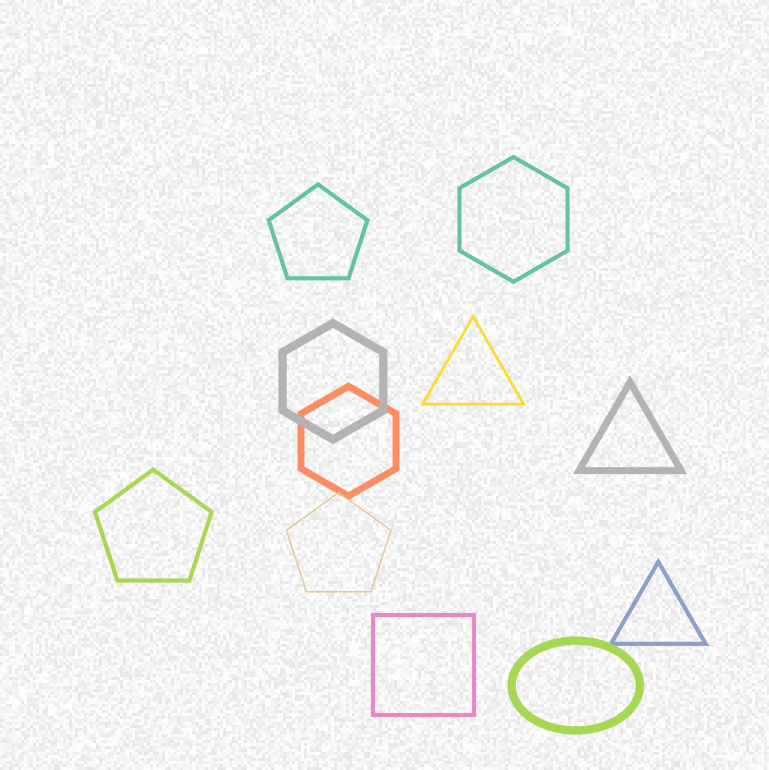[{"shape": "hexagon", "thickness": 1.5, "radius": 0.41, "center": [0.667, 0.715]}, {"shape": "pentagon", "thickness": 1.5, "radius": 0.34, "center": [0.413, 0.693]}, {"shape": "hexagon", "thickness": 2.5, "radius": 0.36, "center": [0.453, 0.427]}, {"shape": "triangle", "thickness": 1.5, "radius": 0.36, "center": [0.855, 0.199]}, {"shape": "square", "thickness": 1.5, "radius": 0.33, "center": [0.55, 0.137]}, {"shape": "pentagon", "thickness": 1.5, "radius": 0.4, "center": [0.199, 0.31]}, {"shape": "oval", "thickness": 3, "radius": 0.42, "center": [0.748, 0.11]}, {"shape": "triangle", "thickness": 1, "radius": 0.38, "center": [0.614, 0.513]}, {"shape": "pentagon", "thickness": 0.5, "radius": 0.36, "center": [0.44, 0.289]}, {"shape": "triangle", "thickness": 2.5, "radius": 0.38, "center": [0.818, 0.427]}, {"shape": "hexagon", "thickness": 3, "radius": 0.38, "center": [0.432, 0.505]}]